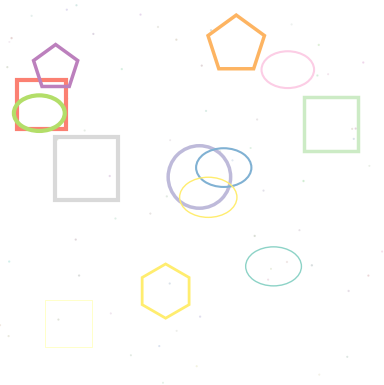[{"shape": "oval", "thickness": 1, "radius": 0.36, "center": [0.711, 0.308]}, {"shape": "square", "thickness": 0.5, "radius": 0.31, "center": [0.178, 0.159]}, {"shape": "circle", "thickness": 2.5, "radius": 0.41, "center": [0.518, 0.54]}, {"shape": "square", "thickness": 3, "radius": 0.32, "center": [0.107, 0.728]}, {"shape": "oval", "thickness": 1.5, "radius": 0.36, "center": [0.581, 0.565]}, {"shape": "pentagon", "thickness": 2.5, "radius": 0.39, "center": [0.614, 0.884]}, {"shape": "oval", "thickness": 3, "radius": 0.33, "center": [0.102, 0.706]}, {"shape": "oval", "thickness": 1.5, "radius": 0.34, "center": [0.748, 0.819]}, {"shape": "square", "thickness": 3, "radius": 0.41, "center": [0.224, 0.562]}, {"shape": "pentagon", "thickness": 2.5, "radius": 0.3, "center": [0.144, 0.824]}, {"shape": "square", "thickness": 2.5, "radius": 0.35, "center": [0.859, 0.678]}, {"shape": "oval", "thickness": 1, "radius": 0.37, "center": [0.541, 0.488]}, {"shape": "hexagon", "thickness": 2, "radius": 0.35, "center": [0.43, 0.244]}]